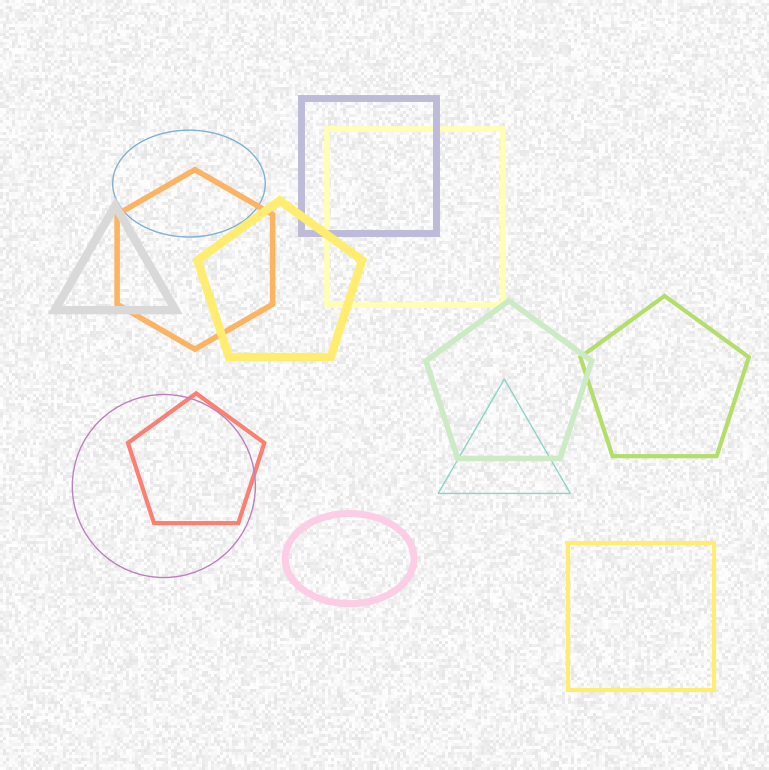[{"shape": "triangle", "thickness": 0.5, "radius": 0.5, "center": [0.655, 0.409]}, {"shape": "square", "thickness": 2, "radius": 0.57, "center": [0.539, 0.718]}, {"shape": "square", "thickness": 2.5, "radius": 0.44, "center": [0.478, 0.785]}, {"shape": "pentagon", "thickness": 1.5, "radius": 0.47, "center": [0.255, 0.396]}, {"shape": "oval", "thickness": 0.5, "radius": 0.5, "center": [0.245, 0.762]}, {"shape": "hexagon", "thickness": 2, "radius": 0.58, "center": [0.253, 0.663]}, {"shape": "pentagon", "thickness": 1.5, "radius": 0.58, "center": [0.863, 0.501]}, {"shape": "oval", "thickness": 2.5, "radius": 0.42, "center": [0.454, 0.275]}, {"shape": "triangle", "thickness": 3, "radius": 0.45, "center": [0.15, 0.642]}, {"shape": "circle", "thickness": 0.5, "radius": 0.59, "center": [0.213, 0.369]}, {"shape": "pentagon", "thickness": 2, "radius": 0.57, "center": [0.661, 0.496]}, {"shape": "pentagon", "thickness": 3, "radius": 0.56, "center": [0.363, 0.627]}, {"shape": "square", "thickness": 1.5, "radius": 0.48, "center": [0.833, 0.199]}]